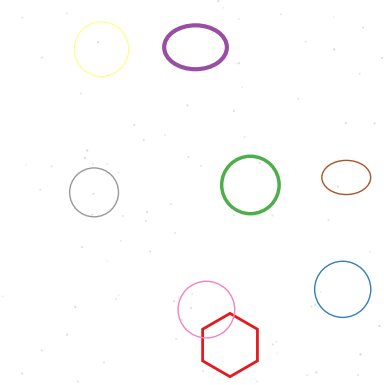[{"shape": "hexagon", "thickness": 2, "radius": 0.41, "center": [0.597, 0.104]}, {"shape": "circle", "thickness": 1, "radius": 0.36, "center": [0.89, 0.248]}, {"shape": "circle", "thickness": 2.5, "radius": 0.37, "center": [0.65, 0.52]}, {"shape": "oval", "thickness": 3, "radius": 0.41, "center": [0.508, 0.877]}, {"shape": "circle", "thickness": 0.5, "radius": 0.35, "center": [0.264, 0.872]}, {"shape": "oval", "thickness": 1, "radius": 0.32, "center": [0.899, 0.539]}, {"shape": "circle", "thickness": 1, "radius": 0.37, "center": [0.536, 0.196]}, {"shape": "circle", "thickness": 1, "radius": 0.32, "center": [0.244, 0.5]}]